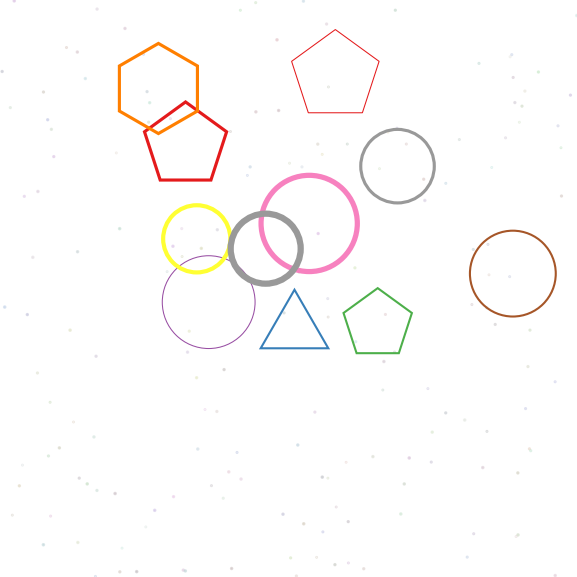[{"shape": "pentagon", "thickness": 1.5, "radius": 0.37, "center": [0.321, 0.748]}, {"shape": "pentagon", "thickness": 0.5, "radius": 0.4, "center": [0.581, 0.868]}, {"shape": "triangle", "thickness": 1, "radius": 0.34, "center": [0.51, 0.43]}, {"shape": "pentagon", "thickness": 1, "radius": 0.31, "center": [0.654, 0.438]}, {"shape": "circle", "thickness": 0.5, "radius": 0.4, "center": [0.361, 0.476]}, {"shape": "hexagon", "thickness": 1.5, "radius": 0.39, "center": [0.274, 0.846]}, {"shape": "circle", "thickness": 2, "radius": 0.29, "center": [0.341, 0.586]}, {"shape": "circle", "thickness": 1, "radius": 0.37, "center": [0.888, 0.525]}, {"shape": "circle", "thickness": 2.5, "radius": 0.42, "center": [0.535, 0.612]}, {"shape": "circle", "thickness": 3, "radius": 0.3, "center": [0.46, 0.569]}, {"shape": "circle", "thickness": 1.5, "radius": 0.32, "center": [0.688, 0.711]}]